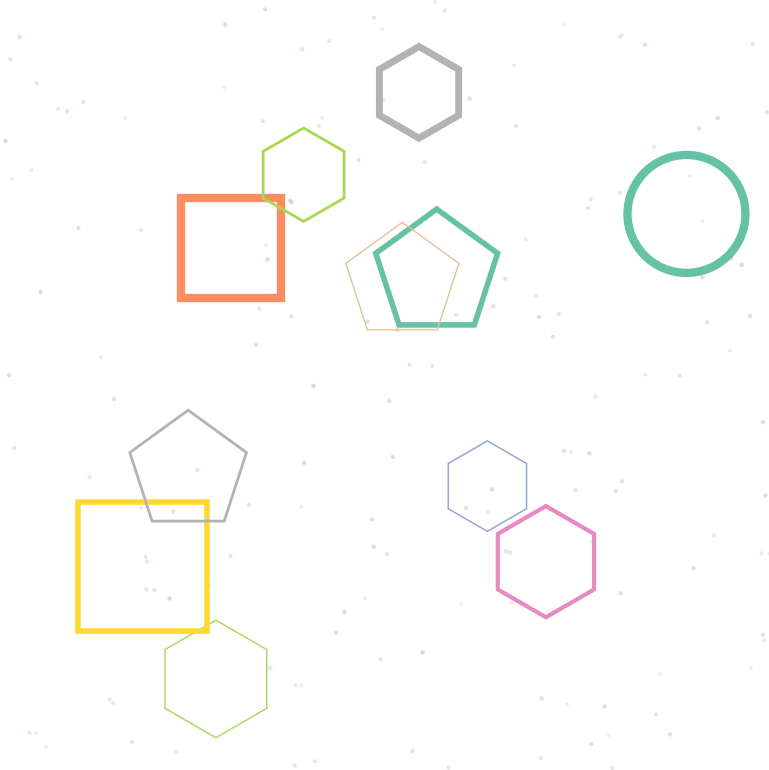[{"shape": "pentagon", "thickness": 2, "radius": 0.42, "center": [0.567, 0.645]}, {"shape": "circle", "thickness": 3, "radius": 0.38, "center": [0.892, 0.722]}, {"shape": "square", "thickness": 3, "radius": 0.32, "center": [0.3, 0.678]}, {"shape": "hexagon", "thickness": 0.5, "radius": 0.29, "center": [0.633, 0.369]}, {"shape": "hexagon", "thickness": 1.5, "radius": 0.36, "center": [0.709, 0.271]}, {"shape": "hexagon", "thickness": 1, "radius": 0.3, "center": [0.394, 0.773]}, {"shape": "hexagon", "thickness": 0.5, "radius": 0.38, "center": [0.28, 0.118]}, {"shape": "square", "thickness": 2, "radius": 0.42, "center": [0.185, 0.264]}, {"shape": "pentagon", "thickness": 0.5, "radius": 0.39, "center": [0.523, 0.634]}, {"shape": "hexagon", "thickness": 2.5, "radius": 0.3, "center": [0.544, 0.88]}, {"shape": "pentagon", "thickness": 1, "radius": 0.4, "center": [0.244, 0.388]}]